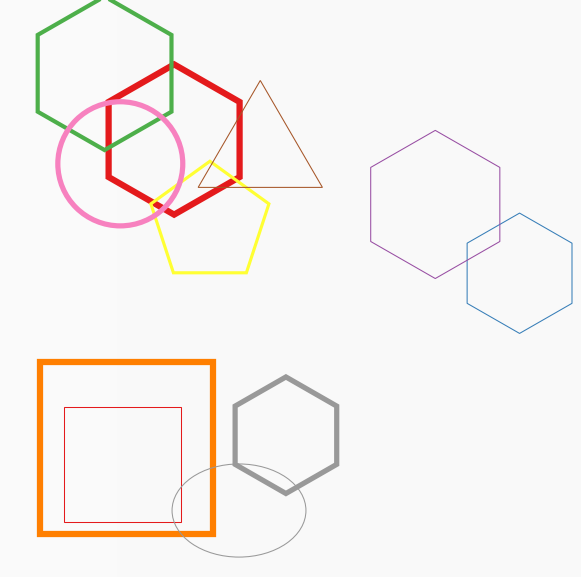[{"shape": "square", "thickness": 0.5, "radius": 0.5, "center": [0.211, 0.195]}, {"shape": "hexagon", "thickness": 3, "radius": 0.65, "center": [0.3, 0.758]}, {"shape": "hexagon", "thickness": 0.5, "radius": 0.52, "center": [0.894, 0.526]}, {"shape": "hexagon", "thickness": 2, "radius": 0.66, "center": [0.18, 0.872]}, {"shape": "hexagon", "thickness": 0.5, "radius": 0.64, "center": [0.749, 0.645]}, {"shape": "square", "thickness": 3, "radius": 0.74, "center": [0.218, 0.223]}, {"shape": "pentagon", "thickness": 1.5, "radius": 0.53, "center": [0.361, 0.613]}, {"shape": "triangle", "thickness": 0.5, "radius": 0.62, "center": [0.448, 0.736]}, {"shape": "circle", "thickness": 2.5, "radius": 0.54, "center": [0.207, 0.715]}, {"shape": "oval", "thickness": 0.5, "radius": 0.58, "center": [0.411, 0.115]}, {"shape": "hexagon", "thickness": 2.5, "radius": 0.5, "center": [0.492, 0.245]}]